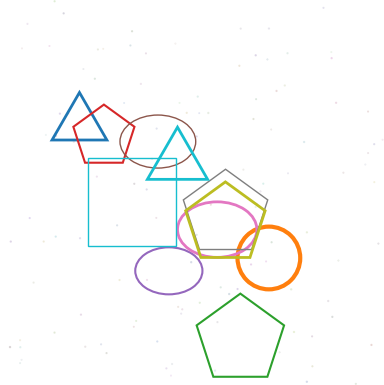[{"shape": "triangle", "thickness": 2, "radius": 0.41, "center": [0.206, 0.677]}, {"shape": "circle", "thickness": 3, "radius": 0.41, "center": [0.698, 0.33]}, {"shape": "pentagon", "thickness": 1.5, "radius": 0.6, "center": [0.624, 0.118]}, {"shape": "pentagon", "thickness": 1.5, "radius": 0.42, "center": [0.27, 0.645]}, {"shape": "oval", "thickness": 1.5, "radius": 0.44, "center": [0.439, 0.297]}, {"shape": "oval", "thickness": 1, "radius": 0.49, "center": [0.41, 0.632]}, {"shape": "oval", "thickness": 2, "radius": 0.52, "center": [0.564, 0.404]}, {"shape": "pentagon", "thickness": 1, "radius": 0.58, "center": [0.586, 0.445]}, {"shape": "pentagon", "thickness": 2, "radius": 0.54, "center": [0.585, 0.419]}, {"shape": "triangle", "thickness": 2, "radius": 0.45, "center": [0.461, 0.579]}, {"shape": "square", "thickness": 1, "radius": 0.57, "center": [0.342, 0.476]}]